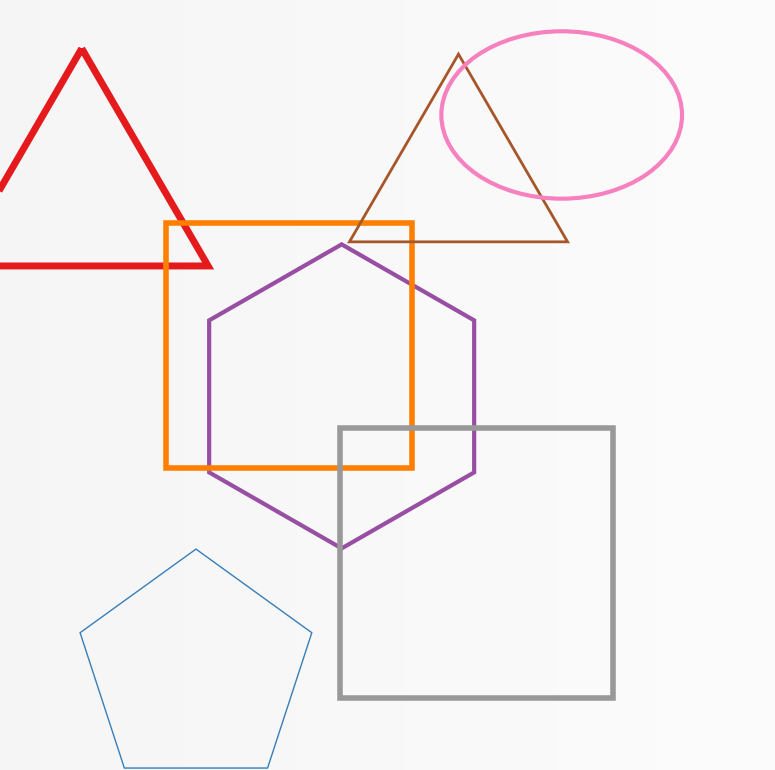[{"shape": "triangle", "thickness": 2.5, "radius": 0.94, "center": [0.105, 0.749]}, {"shape": "pentagon", "thickness": 0.5, "radius": 0.79, "center": [0.253, 0.13]}, {"shape": "hexagon", "thickness": 1.5, "radius": 0.99, "center": [0.441, 0.485]}, {"shape": "square", "thickness": 2, "radius": 0.8, "center": [0.373, 0.552]}, {"shape": "triangle", "thickness": 1, "radius": 0.81, "center": [0.592, 0.767]}, {"shape": "oval", "thickness": 1.5, "radius": 0.78, "center": [0.725, 0.851]}, {"shape": "square", "thickness": 2, "radius": 0.88, "center": [0.615, 0.269]}]